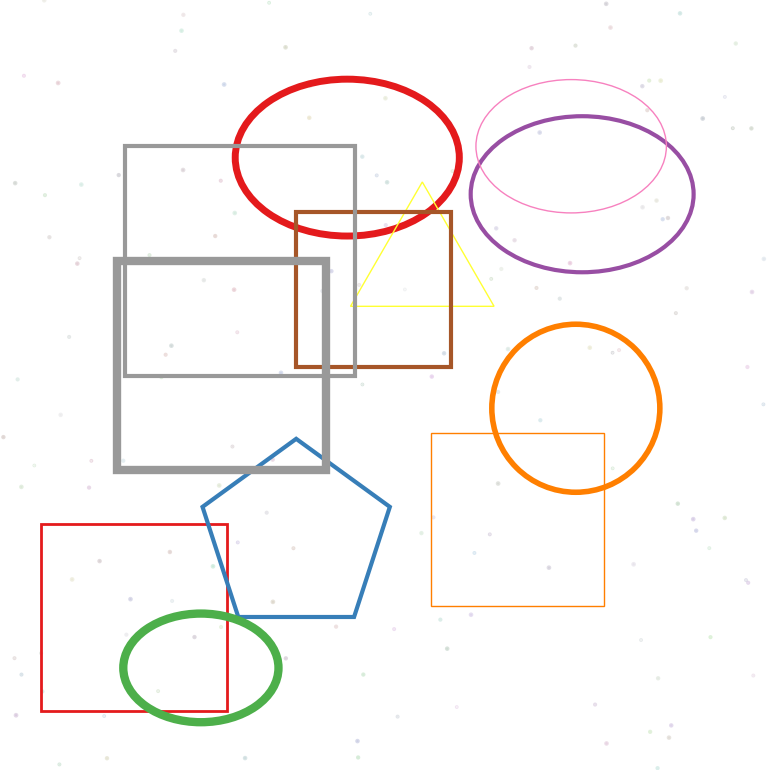[{"shape": "square", "thickness": 1, "radius": 0.61, "center": [0.174, 0.198]}, {"shape": "oval", "thickness": 2.5, "radius": 0.73, "center": [0.451, 0.795]}, {"shape": "pentagon", "thickness": 1.5, "radius": 0.64, "center": [0.385, 0.302]}, {"shape": "oval", "thickness": 3, "radius": 0.5, "center": [0.261, 0.133]}, {"shape": "oval", "thickness": 1.5, "radius": 0.72, "center": [0.756, 0.748]}, {"shape": "square", "thickness": 0.5, "radius": 0.56, "center": [0.672, 0.326]}, {"shape": "circle", "thickness": 2, "radius": 0.55, "center": [0.748, 0.47]}, {"shape": "triangle", "thickness": 0.5, "radius": 0.54, "center": [0.548, 0.656]}, {"shape": "square", "thickness": 1.5, "radius": 0.5, "center": [0.485, 0.624]}, {"shape": "oval", "thickness": 0.5, "radius": 0.62, "center": [0.742, 0.81]}, {"shape": "square", "thickness": 1.5, "radius": 0.75, "center": [0.312, 0.661]}, {"shape": "square", "thickness": 3, "radius": 0.68, "center": [0.288, 0.525]}]